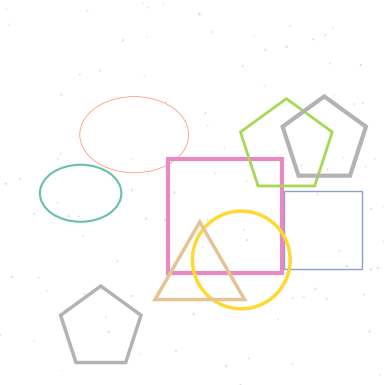[{"shape": "oval", "thickness": 1.5, "radius": 0.53, "center": [0.209, 0.498]}, {"shape": "oval", "thickness": 0.5, "radius": 0.71, "center": [0.349, 0.65]}, {"shape": "square", "thickness": 1, "radius": 0.5, "center": [0.839, 0.403]}, {"shape": "square", "thickness": 3, "radius": 0.74, "center": [0.585, 0.439]}, {"shape": "pentagon", "thickness": 2, "radius": 0.63, "center": [0.744, 0.618]}, {"shape": "circle", "thickness": 2.5, "radius": 0.63, "center": [0.627, 0.325]}, {"shape": "triangle", "thickness": 2.5, "radius": 0.67, "center": [0.519, 0.289]}, {"shape": "pentagon", "thickness": 2.5, "radius": 0.55, "center": [0.262, 0.147]}, {"shape": "pentagon", "thickness": 3, "radius": 0.57, "center": [0.842, 0.636]}]